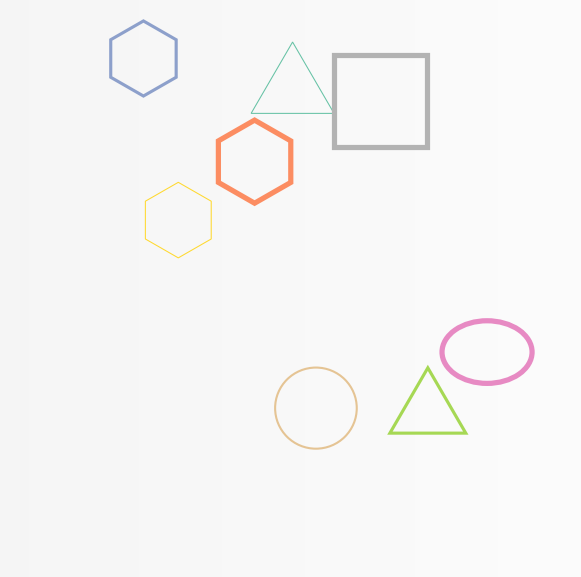[{"shape": "triangle", "thickness": 0.5, "radius": 0.41, "center": [0.503, 0.844]}, {"shape": "hexagon", "thickness": 2.5, "radius": 0.36, "center": [0.438, 0.719]}, {"shape": "hexagon", "thickness": 1.5, "radius": 0.32, "center": [0.247, 0.898]}, {"shape": "oval", "thickness": 2.5, "radius": 0.39, "center": [0.838, 0.389]}, {"shape": "triangle", "thickness": 1.5, "radius": 0.38, "center": [0.736, 0.287]}, {"shape": "hexagon", "thickness": 0.5, "radius": 0.33, "center": [0.307, 0.618]}, {"shape": "circle", "thickness": 1, "radius": 0.35, "center": [0.544, 0.292]}, {"shape": "square", "thickness": 2.5, "radius": 0.4, "center": [0.655, 0.824]}]